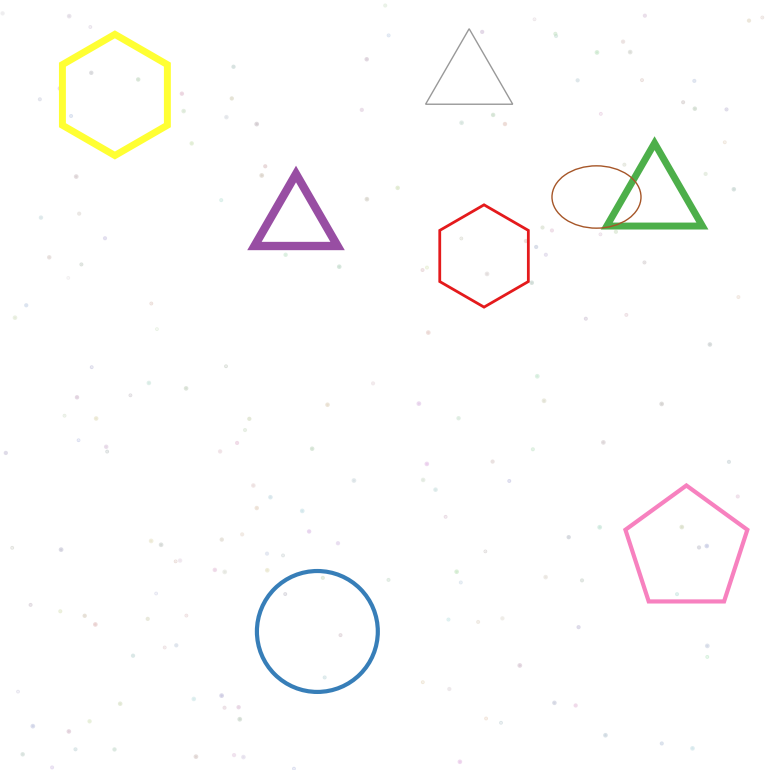[{"shape": "hexagon", "thickness": 1, "radius": 0.33, "center": [0.629, 0.668]}, {"shape": "circle", "thickness": 1.5, "radius": 0.39, "center": [0.412, 0.18]}, {"shape": "triangle", "thickness": 2.5, "radius": 0.36, "center": [0.85, 0.742]}, {"shape": "triangle", "thickness": 3, "radius": 0.31, "center": [0.384, 0.712]}, {"shape": "hexagon", "thickness": 2.5, "radius": 0.39, "center": [0.149, 0.877]}, {"shape": "oval", "thickness": 0.5, "radius": 0.29, "center": [0.775, 0.744]}, {"shape": "pentagon", "thickness": 1.5, "radius": 0.42, "center": [0.891, 0.286]}, {"shape": "triangle", "thickness": 0.5, "radius": 0.33, "center": [0.609, 0.897]}]